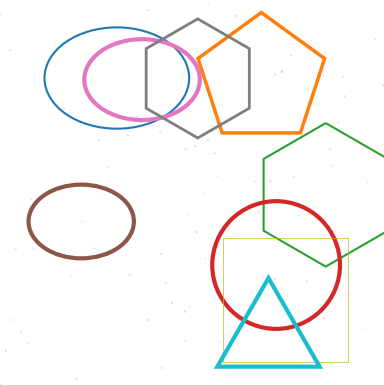[{"shape": "oval", "thickness": 1.5, "radius": 0.94, "center": [0.303, 0.797]}, {"shape": "pentagon", "thickness": 2.5, "radius": 0.86, "center": [0.679, 0.795]}, {"shape": "hexagon", "thickness": 1.5, "radius": 0.93, "center": [0.846, 0.494]}, {"shape": "circle", "thickness": 3, "radius": 0.83, "center": [0.717, 0.312]}, {"shape": "oval", "thickness": 3, "radius": 0.68, "center": [0.211, 0.425]}, {"shape": "oval", "thickness": 3, "radius": 0.75, "center": [0.369, 0.793]}, {"shape": "hexagon", "thickness": 2, "radius": 0.77, "center": [0.514, 0.796]}, {"shape": "square", "thickness": 0.5, "radius": 0.81, "center": [0.742, 0.222]}, {"shape": "triangle", "thickness": 3, "radius": 0.77, "center": [0.697, 0.124]}]